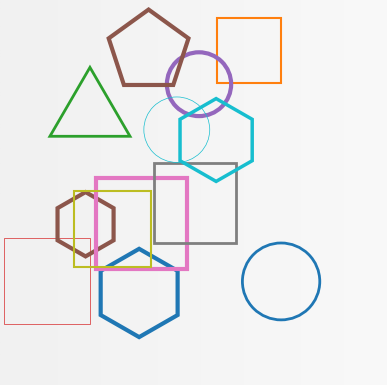[{"shape": "circle", "thickness": 2, "radius": 0.5, "center": [0.725, 0.269]}, {"shape": "hexagon", "thickness": 3, "radius": 0.57, "center": [0.359, 0.239]}, {"shape": "square", "thickness": 1.5, "radius": 0.42, "center": [0.642, 0.869]}, {"shape": "triangle", "thickness": 2, "radius": 0.6, "center": [0.232, 0.706]}, {"shape": "square", "thickness": 0.5, "radius": 0.56, "center": [0.122, 0.27]}, {"shape": "circle", "thickness": 3, "radius": 0.41, "center": [0.514, 0.781]}, {"shape": "pentagon", "thickness": 3, "radius": 0.54, "center": [0.383, 0.867]}, {"shape": "hexagon", "thickness": 3, "radius": 0.42, "center": [0.221, 0.418]}, {"shape": "square", "thickness": 3, "radius": 0.59, "center": [0.365, 0.42]}, {"shape": "square", "thickness": 2, "radius": 0.53, "center": [0.503, 0.473]}, {"shape": "square", "thickness": 1.5, "radius": 0.5, "center": [0.292, 0.405]}, {"shape": "hexagon", "thickness": 2.5, "radius": 0.54, "center": [0.558, 0.636]}, {"shape": "circle", "thickness": 0.5, "radius": 0.43, "center": [0.456, 0.663]}]